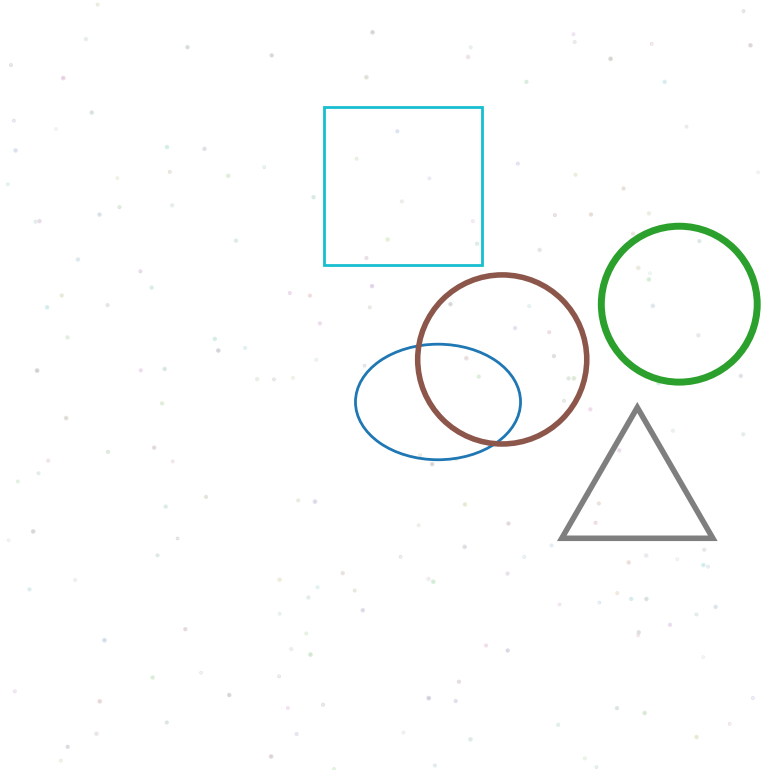[{"shape": "oval", "thickness": 1, "radius": 0.54, "center": [0.569, 0.478]}, {"shape": "circle", "thickness": 2.5, "radius": 0.51, "center": [0.882, 0.605]}, {"shape": "circle", "thickness": 2, "radius": 0.55, "center": [0.652, 0.533]}, {"shape": "triangle", "thickness": 2, "radius": 0.57, "center": [0.828, 0.358]}, {"shape": "square", "thickness": 1, "radius": 0.51, "center": [0.524, 0.758]}]